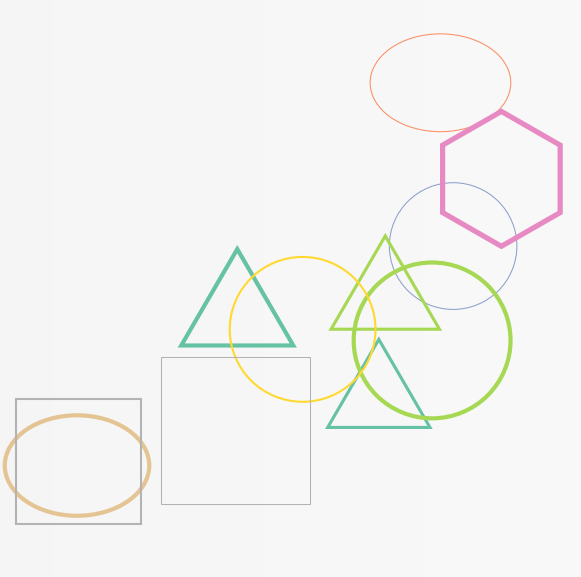[{"shape": "triangle", "thickness": 2, "radius": 0.56, "center": [0.408, 0.457]}, {"shape": "triangle", "thickness": 1.5, "radius": 0.51, "center": [0.652, 0.31]}, {"shape": "oval", "thickness": 0.5, "radius": 0.6, "center": [0.758, 0.856]}, {"shape": "circle", "thickness": 0.5, "radius": 0.55, "center": [0.78, 0.573]}, {"shape": "hexagon", "thickness": 2.5, "radius": 0.58, "center": [0.863, 0.689]}, {"shape": "circle", "thickness": 2, "radius": 0.67, "center": [0.743, 0.41]}, {"shape": "triangle", "thickness": 1.5, "radius": 0.54, "center": [0.663, 0.483]}, {"shape": "circle", "thickness": 1, "radius": 0.63, "center": [0.521, 0.429]}, {"shape": "oval", "thickness": 2, "radius": 0.62, "center": [0.132, 0.193]}, {"shape": "square", "thickness": 0.5, "radius": 0.64, "center": [0.405, 0.254]}, {"shape": "square", "thickness": 1, "radius": 0.54, "center": [0.135, 0.2]}]